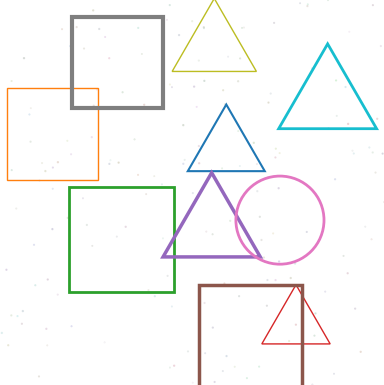[{"shape": "triangle", "thickness": 1.5, "radius": 0.58, "center": [0.588, 0.613]}, {"shape": "square", "thickness": 1, "radius": 0.6, "center": [0.137, 0.653]}, {"shape": "square", "thickness": 2, "radius": 0.68, "center": [0.316, 0.378]}, {"shape": "triangle", "thickness": 1, "radius": 0.51, "center": [0.769, 0.158]}, {"shape": "triangle", "thickness": 2.5, "radius": 0.73, "center": [0.55, 0.406]}, {"shape": "square", "thickness": 2.5, "radius": 0.67, "center": [0.65, 0.127]}, {"shape": "circle", "thickness": 2, "radius": 0.57, "center": [0.727, 0.428]}, {"shape": "square", "thickness": 3, "radius": 0.59, "center": [0.305, 0.838]}, {"shape": "triangle", "thickness": 1, "radius": 0.63, "center": [0.557, 0.878]}, {"shape": "triangle", "thickness": 2, "radius": 0.73, "center": [0.851, 0.739]}]